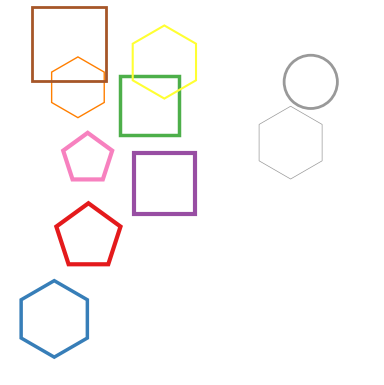[{"shape": "pentagon", "thickness": 3, "radius": 0.44, "center": [0.23, 0.384]}, {"shape": "hexagon", "thickness": 2.5, "radius": 0.5, "center": [0.141, 0.172]}, {"shape": "square", "thickness": 2.5, "radius": 0.38, "center": [0.389, 0.726]}, {"shape": "square", "thickness": 3, "radius": 0.4, "center": [0.427, 0.524]}, {"shape": "hexagon", "thickness": 1, "radius": 0.39, "center": [0.202, 0.773]}, {"shape": "hexagon", "thickness": 1.5, "radius": 0.47, "center": [0.427, 0.839]}, {"shape": "square", "thickness": 2, "radius": 0.48, "center": [0.179, 0.885]}, {"shape": "pentagon", "thickness": 3, "radius": 0.33, "center": [0.228, 0.588]}, {"shape": "hexagon", "thickness": 0.5, "radius": 0.47, "center": [0.755, 0.63]}, {"shape": "circle", "thickness": 2, "radius": 0.35, "center": [0.807, 0.787]}]